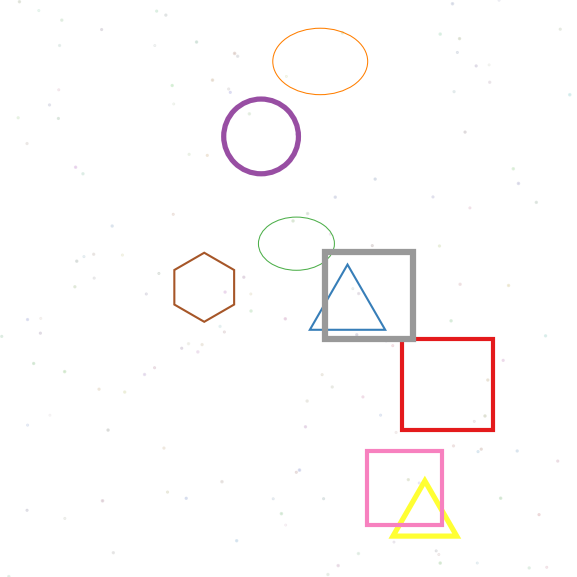[{"shape": "square", "thickness": 2, "radius": 0.39, "center": [0.775, 0.333]}, {"shape": "triangle", "thickness": 1, "radius": 0.38, "center": [0.602, 0.466]}, {"shape": "oval", "thickness": 0.5, "radius": 0.33, "center": [0.513, 0.577]}, {"shape": "circle", "thickness": 2.5, "radius": 0.32, "center": [0.452, 0.763]}, {"shape": "oval", "thickness": 0.5, "radius": 0.41, "center": [0.555, 0.893]}, {"shape": "triangle", "thickness": 2.5, "radius": 0.32, "center": [0.736, 0.103]}, {"shape": "hexagon", "thickness": 1, "radius": 0.3, "center": [0.354, 0.502]}, {"shape": "square", "thickness": 2, "radius": 0.32, "center": [0.7, 0.154]}, {"shape": "square", "thickness": 3, "radius": 0.38, "center": [0.639, 0.487]}]